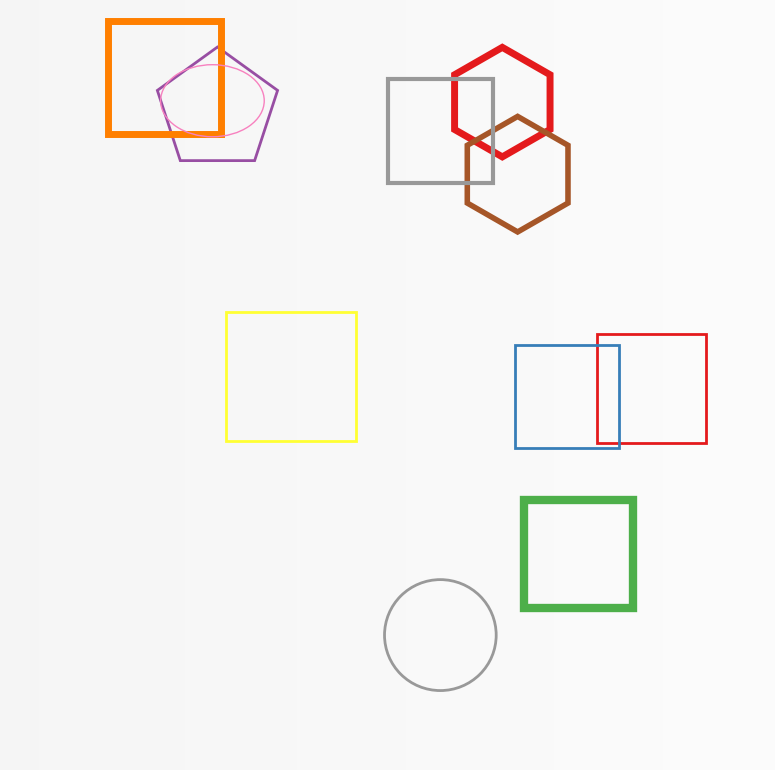[{"shape": "square", "thickness": 1, "radius": 0.35, "center": [0.841, 0.496]}, {"shape": "hexagon", "thickness": 2.5, "radius": 0.36, "center": [0.648, 0.867]}, {"shape": "square", "thickness": 1, "radius": 0.34, "center": [0.732, 0.485]}, {"shape": "square", "thickness": 3, "radius": 0.35, "center": [0.746, 0.281]}, {"shape": "pentagon", "thickness": 1, "radius": 0.41, "center": [0.281, 0.857]}, {"shape": "square", "thickness": 2.5, "radius": 0.37, "center": [0.212, 0.9]}, {"shape": "square", "thickness": 1, "radius": 0.42, "center": [0.375, 0.511]}, {"shape": "hexagon", "thickness": 2, "radius": 0.38, "center": [0.668, 0.774]}, {"shape": "oval", "thickness": 0.5, "radius": 0.33, "center": [0.274, 0.869]}, {"shape": "square", "thickness": 1.5, "radius": 0.34, "center": [0.568, 0.83]}, {"shape": "circle", "thickness": 1, "radius": 0.36, "center": [0.568, 0.175]}]